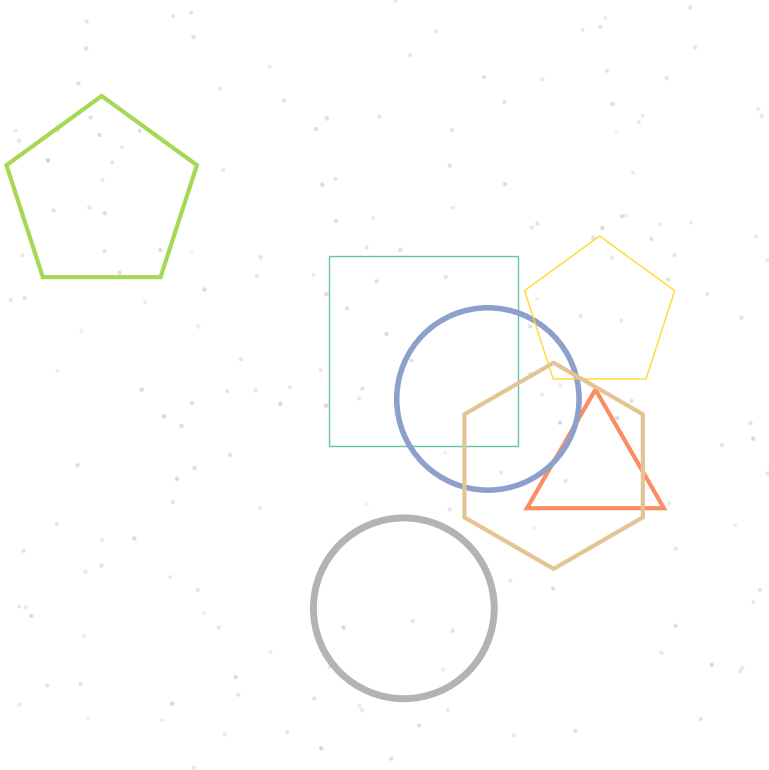[{"shape": "square", "thickness": 0.5, "radius": 0.61, "center": [0.55, 0.544]}, {"shape": "triangle", "thickness": 1.5, "radius": 0.51, "center": [0.773, 0.391]}, {"shape": "circle", "thickness": 2, "radius": 0.59, "center": [0.634, 0.482]}, {"shape": "pentagon", "thickness": 1.5, "radius": 0.65, "center": [0.132, 0.745]}, {"shape": "pentagon", "thickness": 0.5, "radius": 0.51, "center": [0.779, 0.591]}, {"shape": "hexagon", "thickness": 1.5, "radius": 0.67, "center": [0.719, 0.395]}, {"shape": "circle", "thickness": 2.5, "radius": 0.59, "center": [0.524, 0.21]}]